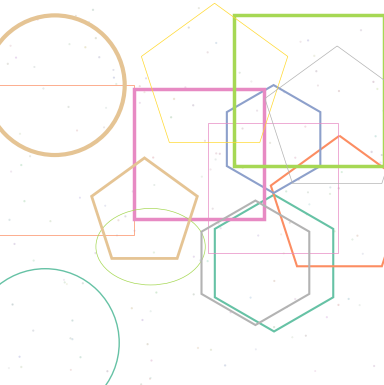[{"shape": "circle", "thickness": 1, "radius": 0.96, "center": [0.117, 0.11]}, {"shape": "hexagon", "thickness": 1.5, "radius": 0.89, "center": [0.712, 0.317]}, {"shape": "square", "thickness": 0.5, "radius": 0.98, "center": [0.152, 0.584]}, {"shape": "pentagon", "thickness": 1.5, "radius": 0.94, "center": [0.882, 0.46]}, {"shape": "hexagon", "thickness": 1.5, "radius": 0.7, "center": [0.711, 0.639]}, {"shape": "square", "thickness": 2.5, "radius": 0.85, "center": [0.518, 0.599]}, {"shape": "square", "thickness": 0.5, "radius": 0.84, "center": [0.709, 0.513]}, {"shape": "square", "thickness": 2.5, "radius": 0.98, "center": [0.803, 0.765]}, {"shape": "oval", "thickness": 0.5, "radius": 0.71, "center": [0.391, 0.359]}, {"shape": "pentagon", "thickness": 0.5, "radius": 1.0, "center": [0.557, 0.792]}, {"shape": "circle", "thickness": 3, "radius": 0.91, "center": [0.143, 0.779]}, {"shape": "pentagon", "thickness": 2, "radius": 0.72, "center": [0.375, 0.445]}, {"shape": "hexagon", "thickness": 1.5, "radius": 0.81, "center": [0.663, 0.317]}, {"shape": "pentagon", "thickness": 0.5, "radius": 0.99, "center": [0.876, 0.683]}]